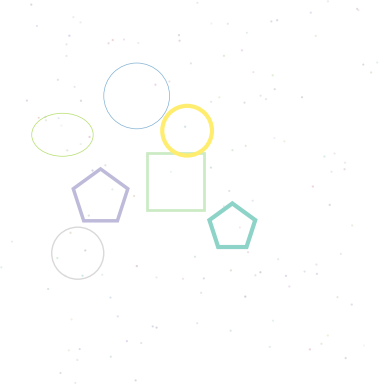[{"shape": "pentagon", "thickness": 3, "radius": 0.31, "center": [0.603, 0.409]}, {"shape": "pentagon", "thickness": 2.5, "radius": 0.37, "center": [0.261, 0.487]}, {"shape": "circle", "thickness": 0.5, "radius": 0.43, "center": [0.355, 0.751]}, {"shape": "oval", "thickness": 0.5, "radius": 0.4, "center": [0.162, 0.65]}, {"shape": "circle", "thickness": 1, "radius": 0.34, "center": [0.202, 0.342]}, {"shape": "square", "thickness": 2, "radius": 0.37, "center": [0.456, 0.528]}, {"shape": "circle", "thickness": 3, "radius": 0.32, "center": [0.486, 0.661]}]